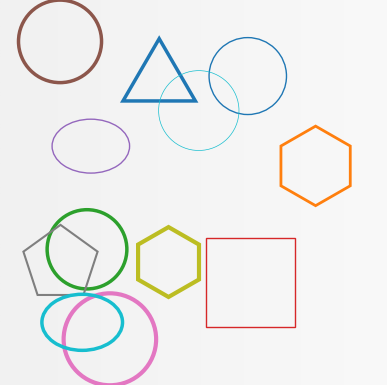[{"shape": "circle", "thickness": 1, "radius": 0.5, "center": [0.639, 0.802]}, {"shape": "triangle", "thickness": 2.5, "radius": 0.54, "center": [0.411, 0.792]}, {"shape": "hexagon", "thickness": 2, "radius": 0.52, "center": [0.814, 0.569]}, {"shape": "circle", "thickness": 2.5, "radius": 0.51, "center": [0.225, 0.352]}, {"shape": "square", "thickness": 1, "radius": 0.58, "center": [0.647, 0.266]}, {"shape": "oval", "thickness": 1, "radius": 0.5, "center": [0.234, 0.62]}, {"shape": "circle", "thickness": 2.5, "radius": 0.54, "center": [0.155, 0.893]}, {"shape": "circle", "thickness": 3, "radius": 0.6, "center": [0.284, 0.119]}, {"shape": "pentagon", "thickness": 1.5, "radius": 0.5, "center": [0.156, 0.315]}, {"shape": "hexagon", "thickness": 3, "radius": 0.45, "center": [0.435, 0.319]}, {"shape": "oval", "thickness": 2.5, "radius": 0.52, "center": [0.212, 0.163]}, {"shape": "circle", "thickness": 0.5, "radius": 0.52, "center": [0.513, 0.713]}]